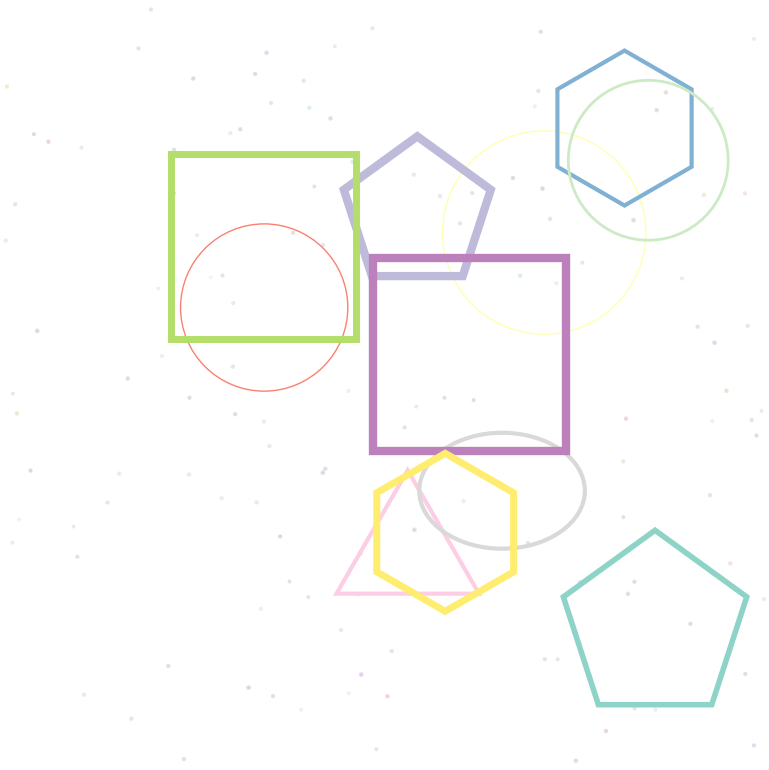[{"shape": "pentagon", "thickness": 2, "radius": 0.63, "center": [0.851, 0.186]}, {"shape": "circle", "thickness": 0.5, "radius": 0.66, "center": [0.707, 0.698]}, {"shape": "pentagon", "thickness": 3, "radius": 0.5, "center": [0.542, 0.723]}, {"shape": "circle", "thickness": 0.5, "radius": 0.54, "center": [0.343, 0.601]}, {"shape": "hexagon", "thickness": 1.5, "radius": 0.5, "center": [0.811, 0.834]}, {"shape": "square", "thickness": 2.5, "radius": 0.6, "center": [0.342, 0.68]}, {"shape": "triangle", "thickness": 1.5, "radius": 0.53, "center": [0.529, 0.282]}, {"shape": "oval", "thickness": 1.5, "radius": 0.54, "center": [0.652, 0.363]}, {"shape": "square", "thickness": 3, "radius": 0.63, "center": [0.609, 0.54]}, {"shape": "circle", "thickness": 1, "radius": 0.52, "center": [0.842, 0.792]}, {"shape": "hexagon", "thickness": 2.5, "radius": 0.51, "center": [0.578, 0.309]}]